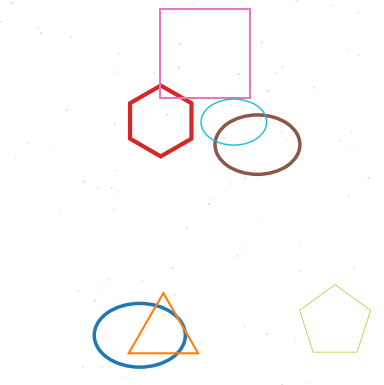[{"shape": "oval", "thickness": 2.5, "radius": 0.59, "center": [0.363, 0.129]}, {"shape": "triangle", "thickness": 1.5, "radius": 0.52, "center": [0.424, 0.135]}, {"shape": "hexagon", "thickness": 3, "radius": 0.46, "center": [0.418, 0.686]}, {"shape": "oval", "thickness": 2.5, "radius": 0.55, "center": [0.669, 0.624]}, {"shape": "square", "thickness": 1.5, "radius": 0.58, "center": [0.533, 0.862]}, {"shape": "pentagon", "thickness": 0.5, "radius": 0.48, "center": [0.87, 0.164]}, {"shape": "oval", "thickness": 1, "radius": 0.43, "center": [0.607, 0.683]}]